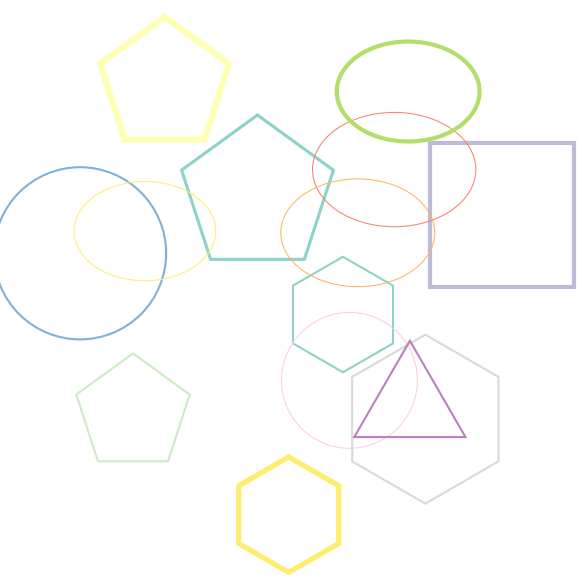[{"shape": "hexagon", "thickness": 1, "radius": 0.5, "center": [0.594, 0.455]}, {"shape": "pentagon", "thickness": 1.5, "radius": 0.69, "center": [0.446, 0.662]}, {"shape": "pentagon", "thickness": 3, "radius": 0.59, "center": [0.285, 0.852]}, {"shape": "square", "thickness": 2, "radius": 0.62, "center": [0.87, 0.627]}, {"shape": "oval", "thickness": 0.5, "radius": 0.71, "center": [0.683, 0.706]}, {"shape": "circle", "thickness": 1, "radius": 0.75, "center": [0.139, 0.561]}, {"shape": "oval", "thickness": 0.5, "radius": 0.67, "center": [0.619, 0.596]}, {"shape": "oval", "thickness": 2, "radius": 0.62, "center": [0.707, 0.841]}, {"shape": "circle", "thickness": 0.5, "radius": 0.59, "center": [0.605, 0.34]}, {"shape": "hexagon", "thickness": 1, "radius": 0.73, "center": [0.736, 0.273]}, {"shape": "triangle", "thickness": 1, "radius": 0.56, "center": [0.71, 0.298]}, {"shape": "pentagon", "thickness": 1, "radius": 0.52, "center": [0.23, 0.284]}, {"shape": "hexagon", "thickness": 2.5, "radius": 0.5, "center": [0.5, 0.108]}, {"shape": "oval", "thickness": 0.5, "radius": 0.61, "center": [0.251, 0.599]}]